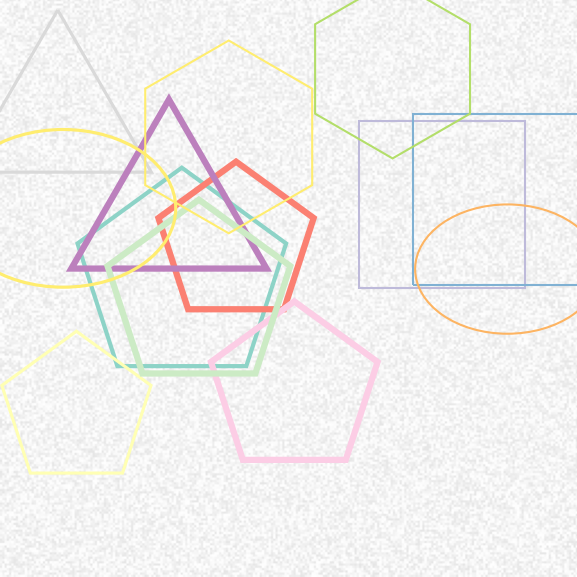[{"shape": "pentagon", "thickness": 2, "radius": 0.95, "center": [0.315, 0.519]}, {"shape": "pentagon", "thickness": 1.5, "radius": 0.68, "center": [0.132, 0.29]}, {"shape": "square", "thickness": 1, "radius": 0.72, "center": [0.765, 0.645]}, {"shape": "pentagon", "thickness": 3, "radius": 0.71, "center": [0.409, 0.578]}, {"shape": "square", "thickness": 1, "radius": 0.74, "center": [0.862, 0.654]}, {"shape": "oval", "thickness": 1, "radius": 0.8, "center": [0.879, 0.533]}, {"shape": "hexagon", "thickness": 1, "radius": 0.77, "center": [0.68, 0.88]}, {"shape": "pentagon", "thickness": 3, "radius": 0.76, "center": [0.51, 0.326]}, {"shape": "triangle", "thickness": 1.5, "radius": 0.94, "center": [0.1, 0.795]}, {"shape": "triangle", "thickness": 3, "radius": 0.98, "center": [0.293, 0.632]}, {"shape": "pentagon", "thickness": 3, "radius": 0.83, "center": [0.344, 0.487]}, {"shape": "oval", "thickness": 1.5, "radius": 0.98, "center": [0.109, 0.638]}, {"shape": "hexagon", "thickness": 1, "radius": 0.83, "center": [0.396, 0.762]}]